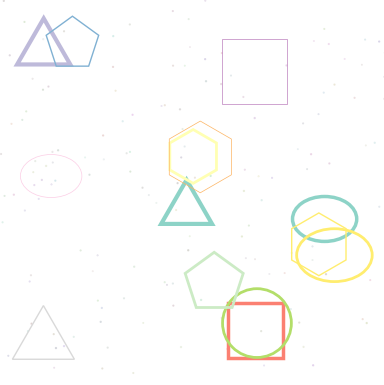[{"shape": "triangle", "thickness": 3, "radius": 0.38, "center": [0.485, 0.457]}, {"shape": "oval", "thickness": 2.5, "radius": 0.42, "center": [0.843, 0.431]}, {"shape": "hexagon", "thickness": 2, "radius": 0.35, "center": [0.502, 0.594]}, {"shape": "triangle", "thickness": 3, "radius": 0.4, "center": [0.114, 0.872]}, {"shape": "square", "thickness": 2.5, "radius": 0.36, "center": [0.664, 0.143]}, {"shape": "pentagon", "thickness": 1, "radius": 0.36, "center": [0.188, 0.886]}, {"shape": "hexagon", "thickness": 0.5, "radius": 0.47, "center": [0.52, 0.592]}, {"shape": "circle", "thickness": 2, "radius": 0.45, "center": [0.667, 0.161]}, {"shape": "oval", "thickness": 0.5, "radius": 0.4, "center": [0.133, 0.543]}, {"shape": "triangle", "thickness": 1, "radius": 0.46, "center": [0.113, 0.113]}, {"shape": "square", "thickness": 0.5, "radius": 0.42, "center": [0.661, 0.814]}, {"shape": "pentagon", "thickness": 2, "radius": 0.4, "center": [0.556, 0.265]}, {"shape": "oval", "thickness": 2, "radius": 0.49, "center": [0.869, 0.337]}, {"shape": "hexagon", "thickness": 1, "radius": 0.41, "center": [0.828, 0.365]}]